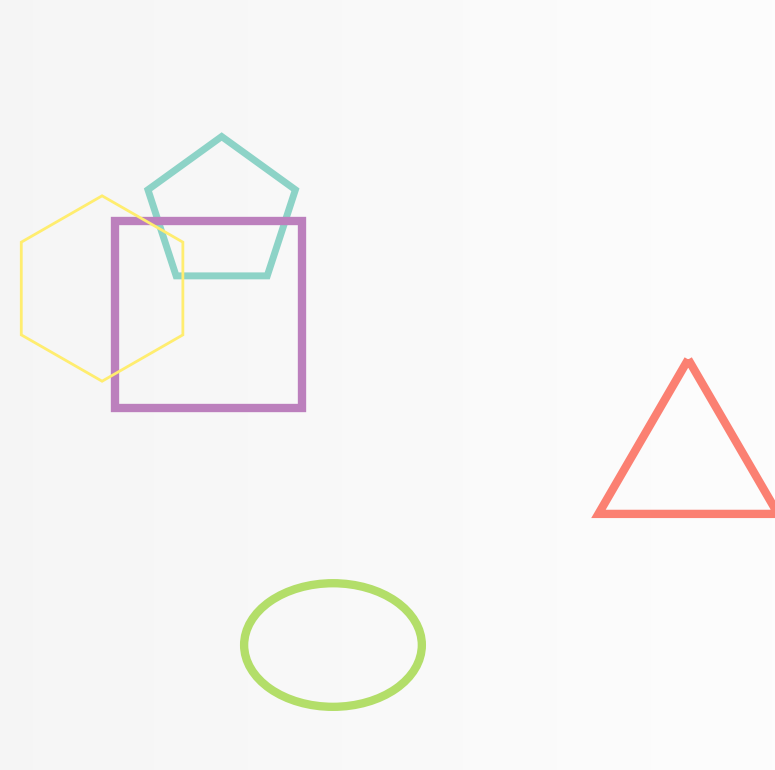[{"shape": "pentagon", "thickness": 2.5, "radius": 0.5, "center": [0.286, 0.723]}, {"shape": "triangle", "thickness": 3, "radius": 0.67, "center": [0.888, 0.399]}, {"shape": "oval", "thickness": 3, "radius": 0.57, "center": [0.43, 0.162]}, {"shape": "square", "thickness": 3, "radius": 0.61, "center": [0.269, 0.592]}, {"shape": "hexagon", "thickness": 1, "radius": 0.6, "center": [0.132, 0.625]}]